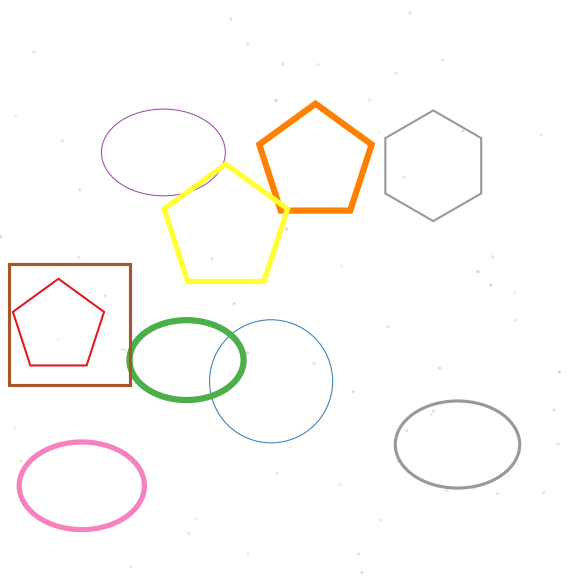[{"shape": "pentagon", "thickness": 1, "radius": 0.41, "center": [0.101, 0.433]}, {"shape": "circle", "thickness": 0.5, "radius": 0.53, "center": [0.469, 0.339]}, {"shape": "oval", "thickness": 3, "radius": 0.49, "center": [0.323, 0.376]}, {"shape": "oval", "thickness": 0.5, "radius": 0.54, "center": [0.283, 0.735]}, {"shape": "pentagon", "thickness": 3, "radius": 0.51, "center": [0.546, 0.717]}, {"shape": "pentagon", "thickness": 2.5, "radius": 0.56, "center": [0.391, 0.603]}, {"shape": "square", "thickness": 1.5, "radius": 0.52, "center": [0.12, 0.437]}, {"shape": "oval", "thickness": 2.5, "radius": 0.54, "center": [0.142, 0.158]}, {"shape": "hexagon", "thickness": 1, "radius": 0.48, "center": [0.75, 0.712]}, {"shape": "oval", "thickness": 1.5, "radius": 0.54, "center": [0.792, 0.229]}]